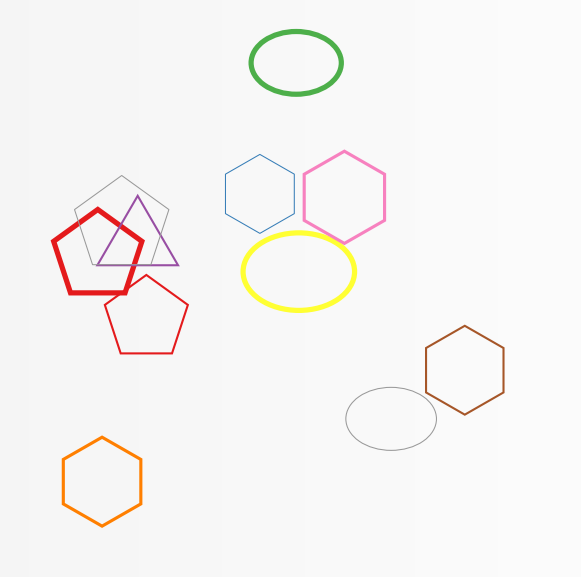[{"shape": "pentagon", "thickness": 2.5, "radius": 0.4, "center": [0.168, 0.557]}, {"shape": "pentagon", "thickness": 1, "radius": 0.38, "center": [0.252, 0.448]}, {"shape": "hexagon", "thickness": 0.5, "radius": 0.34, "center": [0.447, 0.663]}, {"shape": "oval", "thickness": 2.5, "radius": 0.39, "center": [0.51, 0.89]}, {"shape": "triangle", "thickness": 1, "radius": 0.4, "center": [0.237, 0.58]}, {"shape": "hexagon", "thickness": 1.5, "radius": 0.39, "center": [0.176, 0.165]}, {"shape": "oval", "thickness": 2.5, "radius": 0.48, "center": [0.514, 0.529]}, {"shape": "hexagon", "thickness": 1, "radius": 0.38, "center": [0.8, 0.358]}, {"shape": "hexagon", "thickness": 1.5, "radius": 0.4, "center": [0.592, 0.657]}, {"shape": "oval", "thickness": 0.5, "radius": 0.39, "center": [0.673, 0.274]}, {"shape": "pentagon", "thickness": 0.5, "radius": 0.43, "center": [0.209, 0.61]}]